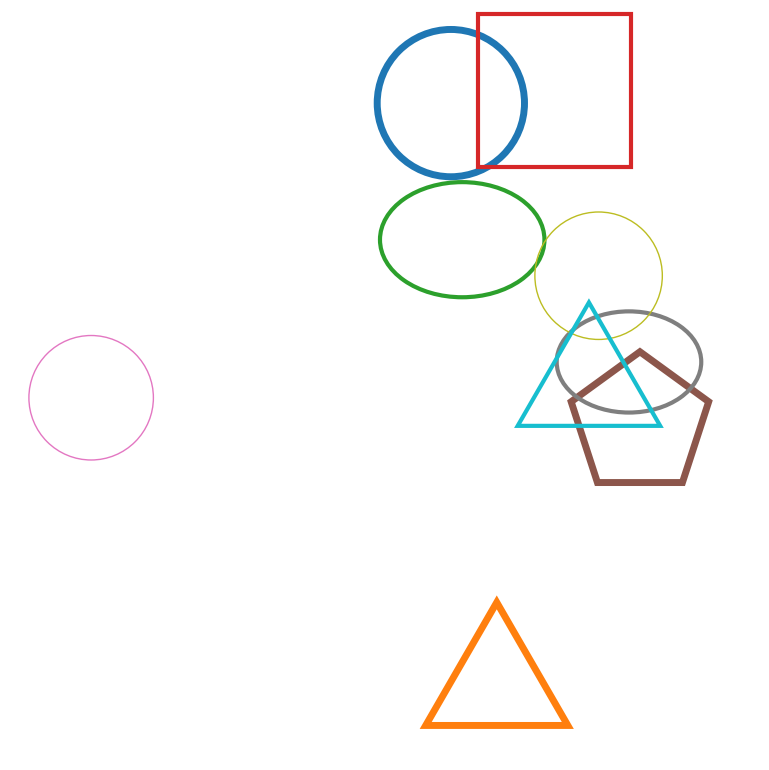[{"shape": "circle", "thickness": 2.5, "radius": 0.48, "center": [0.586, 0.866]}, {"shape": "triangle", "thickness": 2.5, "radius": 0.53, "center": [0.645, 0.111]}, {"shape": "oval", "thickness": 1.5, "radius": 0.53, "center": [0.6, 0.689]}, {"shape": "square", "thickness": 1.5, "radius": 0.5, "center": [0.72, 0.883]}, {"shape": "pentagon", "thickness": 2.5, "radius": 0.47, "center": [0.831, 0.449]}, {"shape": "circle", "thickness": 0.5, "radius": 0.4, "center": [0.118, 0.483]}, {"shape": "oval", "thickness": 1.5, "radius": 0.47, "center": [0.817, 0.53]}, {"shape": "circle", "thickness": 0.5, "radius": 0.41, "center": [0.777, 0.642]}, {"shape": "triangle", "thickness": 1.5, "radius": 0.53, "center": [0.765, 0.5]}]